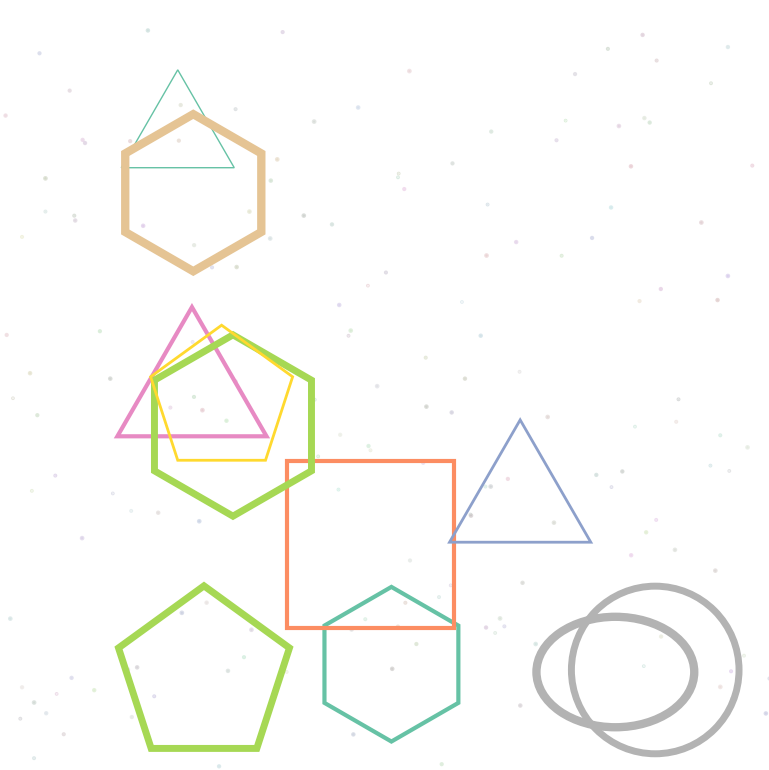[{"shape": "triangle", "thickness": 0.5, "radius": 0.42, "center": [0.231, 0.825]}, {"shape": "hexagon", "thickness": 1.5, "radius": 0.5, "center": [0.508, 0.137]}, {"shape": "square", "thickness": 1.5, "radius": 0.54, "center": [0.481, 0.293]}, {"shape": "triangle", "thickness": 1, "radius": 0.53, "center": [0.676, 0.349]}, {"shape": "triangle", "thickness": 1.5, "radius": 0.56, "center": [0.249, 0.489]}, {"shape": "pentagon", "thickness": 2.5, "radius": 0.58, "center": [0.265, 0.122]}, {"shape": "hexagon", "thickness": 2.5, "radius": 0.59, "center": [0.303, 0.447]}, {"shape": "pentagon", "thickness": 1, "radius": 0.48, "center": [0.288, 0.481]}, {"shape": "hexagon", "thickness": 3, "radius": 0.51, "center": [0.251, 0.75]}, {"shape": "oval", "thickness": 3, "radius": 0.51, "center": [0.799, 0.127]}, {"shape": "circle", "thickness": 2.5, "radius": 0.54, "center": [0.851, 0.13]}]